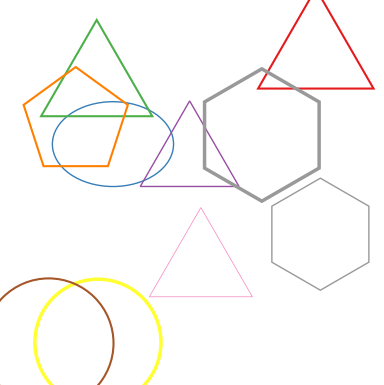[{"shape": "triangle", "thickness": 1.5, "radius": 0.87, "center": [0.82, 0.857]}, {"shape": "oval", "thickness": 1, "radius": 0.79, "center": [0.293, 0.626]}, {"shape": "triangle", "thickness": 1.5, "radius": 0.83, "center": [0.251, 0.781]}, {"shape": "triangle", "thickness": 1, "radius": 0.74, "center": [0.493, 0.59]}, {"shape": "pentagon", "thickness": 1.5, "radius": 0.71, "center": [0.197, 0.684]}, {"shape": "circle", "thickness": 2.5, "radius": 0.82, "center": [0.254, 0.111]}, {"shape": "circle", "thickness": 1.5, "radius": 0.84, "center": [0.126, 0.109]}, {"shape": "triangle", "thickness": 0.5, "radius": 0.77, "center": [0.522, 0.306]}, {"shape": "hexagon", "thickness": 2.5, "radius": 0.86, "center": [0.68, 0.649]}, {"shape": "hexagon", "thickness": 1, "radius": 0.73, "center": [0.832, 0.392]}]